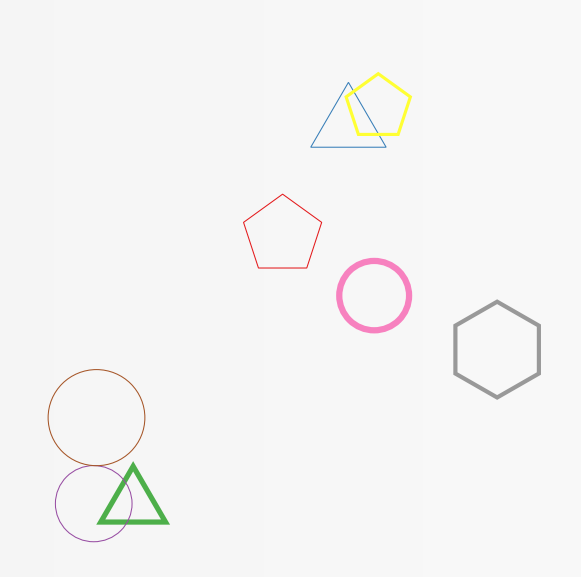[{"shape": "pentagon", "thickness": 0.5, "radius": 0.35, "center": [0.486, 0.592]}, {"shape": "triangle", "thickness": 0.5, "radius": 0.37, "center": [0.599, 0.782]}, {"shape": "triangle", "thickness": 2.5, "radius": 0.32, "center": [0.229, 0.127]}, {"shape": "circle", "thickness": 0.5, "radius": 0.33, "center": [0.161, 0.127]}, {"shape": "pentagon", "thickness": 1.5, "radius": 0.29, "center": [0.651, 0.813]}, {"shape": "circle", "thickness": 0.5, "radius": 0.42, "center": [0.166, 0.276]}, {"shape": "circle", "thickness": 3, "radius": 0.3, "center": [0.644, 0.487]}, {"shape": "hexagon", "thickness": 2, "radius": 0.41, "center": [0.855, 0.394]}]